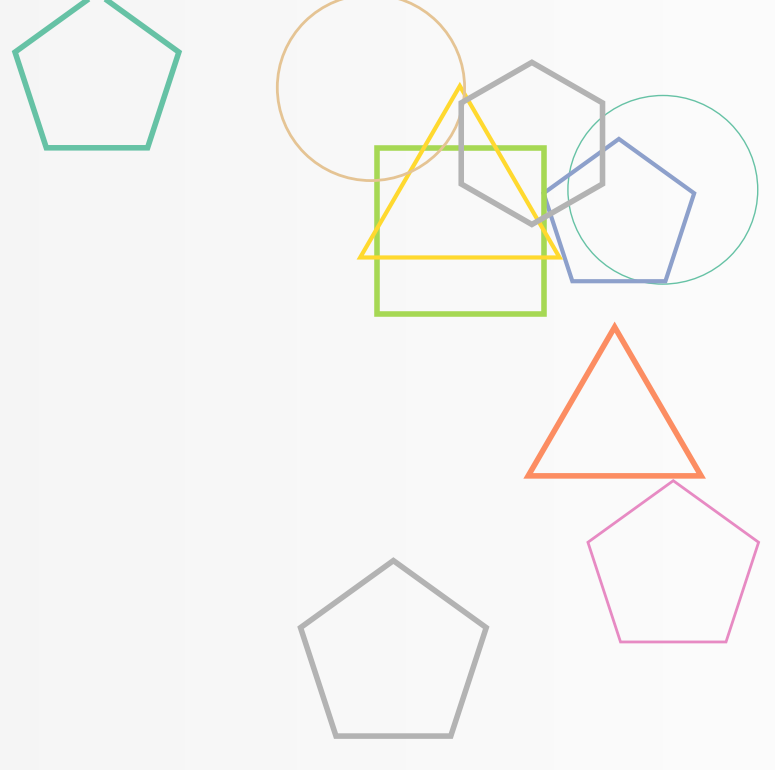[{"shape": "pentagon", "thickness": 2, "radius": 0.56, "center": [0.125, 0.898]}, {"shape": "circle", "thickness": 0.5, "radius": 0.61, "center": [0.855, 0.754]}, {"shape": "triangle", "thickness": 2, "radius": 0.64, "center": [0.793, 0.446]}, {"shape": "pentagon", "thickness": 1.5, "radius": 0.51, "center": [0.799, 0.717]}, {"shape": "pentagon", "thickness": 1, "radius": 0.58, "center": [0.869, 0.26]}, {"shape": "square", "thickness": 2, "radius": 0.54, "center": [0.594, 0.7]}, {"shape": "triangle", "thickness": 1.5, "radius": 0.74, "center": [0.593, 0.74]}, {"shape": "circle", "thickness": 1, "radius": 0.6, "center": [0.479, 0.886]}, {"shape": "hexagon", "thickness": 2, "radius": 0.53, "center": [0.686, 0.814]}, {"shape": "pentagon", "thickness": 2, "radius": 0.63, "center": [0.508, 0.146]}]